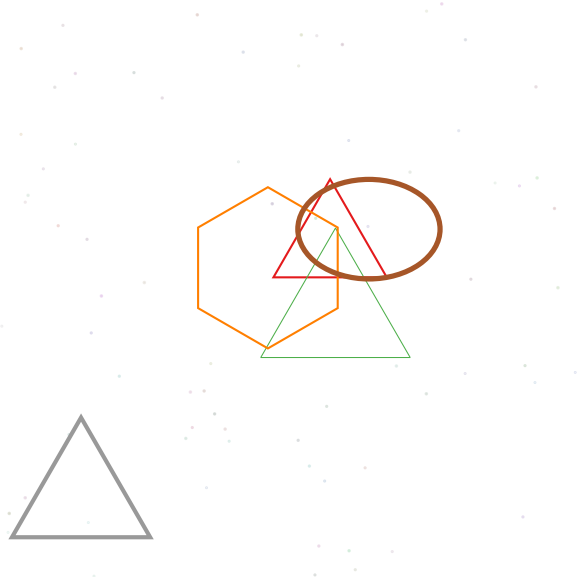[{"shape": "triangle", "thickness": 1, "radius": 0.57, "center": [0.572, 0.576]}, {"shape": "triangle", "thickness": 0.5, "radius": 0.75, "center": [0.581, 0.455]}, {"shape": "hexagon", "thickness": 1, "radius": 0.7, "center": [0.464, 0.535]}, {"shape": "oval", "thickness": 2.5, "radius": 0.62, "center": [0.639, 0.602]}, {"shape": "triangle", "thickness": 2, "radius": 0.69, "center": [0.14, 0.138]}]